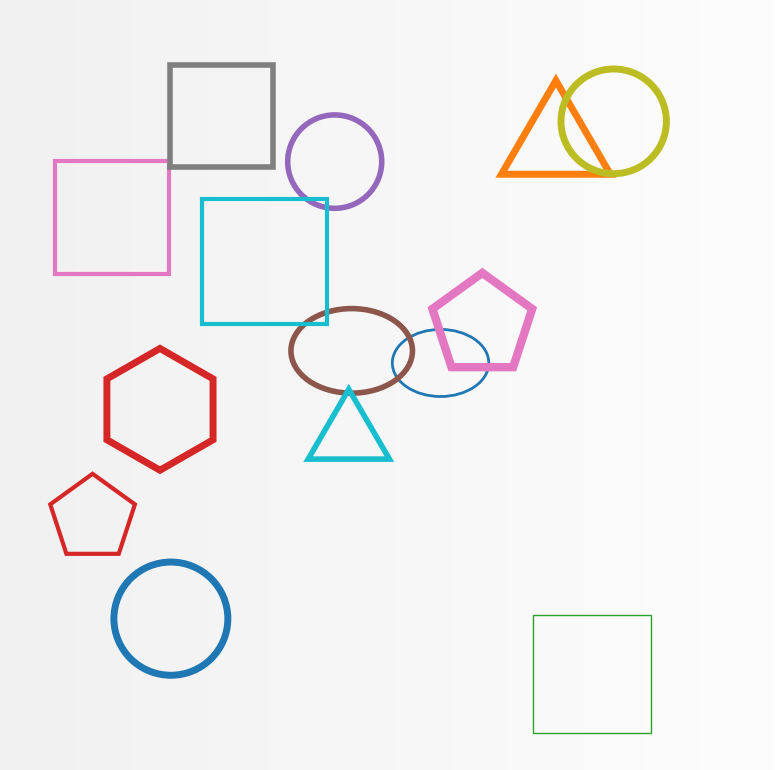[{"shape": "circle", "thickness": 2.5, "radius": 0.37, "center": [0.22, 0.197]}, {"shape": "oval", "thickness": 1, "radius": 0.31, "center": [0.568, 0.529]}, {"shape": "triangle", "thickness": 2.5, "radius": 0.41, "center": [0.717, 0.814]}, {"shape": "square", "thickness": 0.5, "radius": 0.38, "center": [0.764, 0.125]}, {"shape": "pentagon", "thickness": 1.5, "radius": 0.29, "center": [0.119, 0.327]}, {"shape": "hexagon", "thickness": 2.5, "radius": 0.4, "center": [0.206, 0.468]}, {"shape": "circle", "thickness": 2, "radius": 0.3, "center": [0.432, 0.79]}, {"shape": "oval", "thickness": 2, "radius": 0.39, "center": [0.454, 0.544]}, {"shape": "pentagon", "thickness": 3, "radius": 0.34, "center": [0.622, 0.578]}, {"shape": "square", "thickness": 1.5, "radius": 0.37, "center": [0.145, 0.717]}, {"shape": "square", "thickness": 2, "radius": 0.33, "center": [0.286, 0.849]}, {"shape": "circle", "thickness": 2.5, "radius": 0.34, "center": [0.792, 0.842]}, {"shape": "triangle", "thickness": 2, "radius": 0.3, "center": [0.45, 0.434]}, {"shape": "square", "thickness": 1.5, "radius": 0.4, "center": [0.341, 0.66]}]